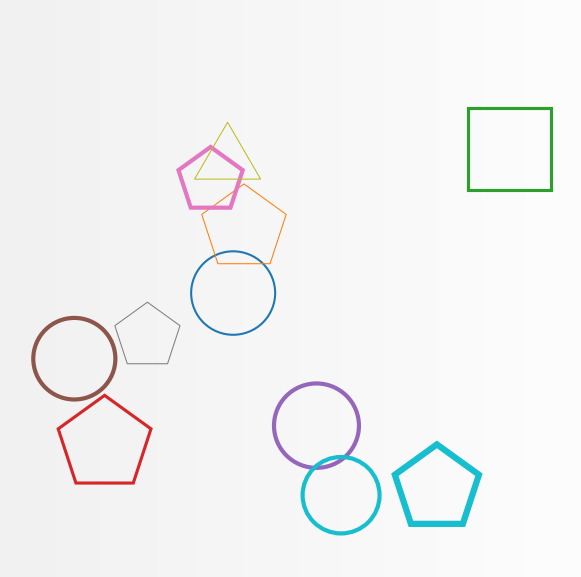[{"shape": "circle", "thickness": 1, "radius": 0.36, "center": [0.401, 0.492]}, {"shape": "pentagon", "thickness": 0.5, "radius": 0.38, "center": [0.42, 0.604]}, {"shape": "square", "thickness": 1.5, "radius": 0.36, "center": [0.876, 0.741]}, {"shape": "pentagon", "thickness": 1.5, "radius": 0.42, "center": [0.18, 0.231]}, {"shape": "circle", "thickness": 2, "radius": 0.37, "center": [0.544, 0.262]}, {"shape": "circle", "thickness": 2, "radius": 0.35, "center": [0.128, 0.378]}, {"shape": "pentagon", "thickness": 2, "radius": 0.29, "center": [0.362, 0.687]}, {"shape": "pentagon", "thickness": 0.5, "radius": 0.29, "center": [0.254, 0.417]}, {"shape": "triangle", "thickness": 0.5, "radius": 0.33, "center": [0.392, 0.722]}, {"shape": "pentagon", "thickness": 3, "radius": 0.38, "center": [0.752, 0.154]}, {"shape": "circle", "thickness": 2, "radius": 0.33, "center": [0.587, 0.142]}]